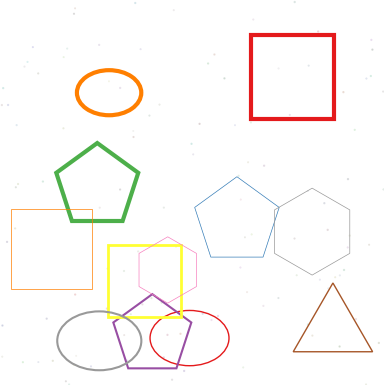[{"shape": "oval", "thickness": 1, "radius": 0.51, "center": [0.492, 0.122]}, {"shape": "square", "thickness": 3, "radius": 0.54, "center": [0.76, 0.8]}, {"shape": "pentagon", "thickness": 0.5, "radius": 0.58, "center": [0.615, 0.426]}, {"shape": "pentagon", "thickness": 3, "radius": 0.56, "center": [0.253, 0.517]}, {"shape": "pentagon", "thickness": 1.5, "radius": 0.53, "center": [0.396, 0.129]}, {"shape": "square", "thickness": 0.5, "radius": 0.52, "center": [0.134, 0.353]}, {"shape": "oval", "thickness": 3, "radius": 0.42, "center": [0.283, 0.759]}, {"shape": "square", "thickness": 2, "radius": 0.47, "center": [0.375, 0.269]}, {"shape": "triangle", "thickness": 1, "radius": 0.6, "center": [0.865, 0.146]}, {"shape": "hexagon", "thickness": 0.5, "radius": 0.43, "center": [0.436, 0.299]}, {"shape": "oval", "thickness": 1.5, "radius": 0.55, "center": [0.258, 0.115]}, {"shape": "hexagon", "thickness": 0.5, "radius": 0.56, "center": [0.811, 0.398]}]